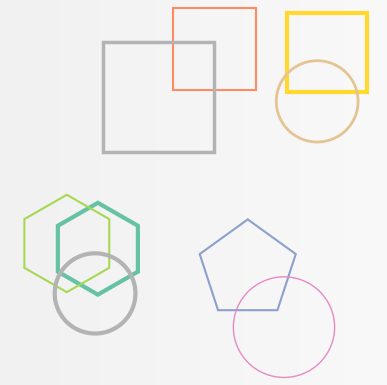[{"shape": "hexagon", "thickness": 3, "radius": 0.6, "center": [0.253, 0.354]}, {"shape": "square", "thickness": 1.5, "radius": 0.53, "center": [0.553, 0.873]}, {"shape": "pentagon", "thickness": 1.5, "radius": 0.65, "center": [0.639, 0.3]}, {"shape": "circle", "thickness": 1, "radius": 0.65, "center": [0.733, 0.15]}, {"shape": "hexagon", "thickness": 1.5, "radius": 0.63, "center": [0.172, 0.368]}, {"shape": "square", "thickness": 3, "radius": 0.51, "center": [0.843, 0.863]}, {"shape": "circle", "thickness": 2, "radius": 0.53, "center": [0.819, 0.737]}, {"shape": "square", "thickness": 2.5, "radius": 0.71, "center": [0.409, 0.749]}, {"shape": "circle", "thickness": 3, "radius": 0.52, "center": [0.245, 0.238]}]